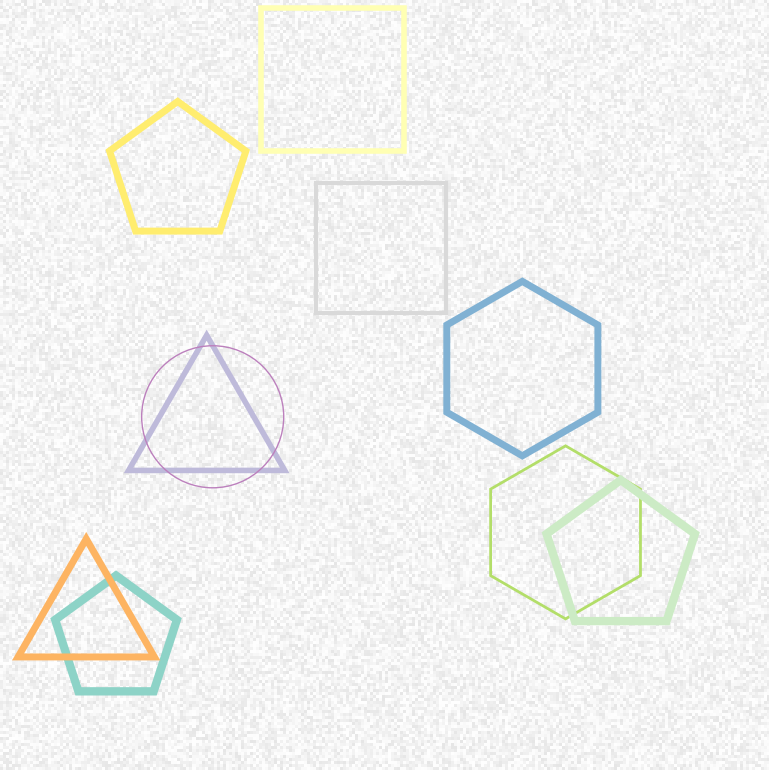[{"shape": "pentagon", "thickness": 3, "radius": 0.42, "center": [0.151, 0.169]}, {"shape": "square", "thickness": 2, "radius": 0.46, "center": [0.432, 0.897]}, {"shape": "triangle", "thickness": 2, "radius": 0.59, "center": [0.268, 0.448]}, {"shape": "hexagon", "thickness": 2.5, "radius": 0.57, "center": [0.678, 0.521]}, {"shape": "triangle", "thickness": 2.5, "radius": 0.51, "center": [0.112, 0.198]}, {"shape": "hexagon", "thickness": 1, "radius": 0.56, "center": [0.734, 0.309]}, {"shape": "square", "thickness": 1.5, "radius": 0.42, "center": [0.494, 0.678]}, {"shape": "circle", "thickness": 0.5, "radius": 0.46, "center": [0.276, 0.459]}, {"shape": "pentagon", "thickness": 3, "radius": 0.51, "center": [0.806, 0.275]}, {"shape": "pentagon", "thickness": 2.5, "radius": 0.47, "center": [0.231, 0.775]}]